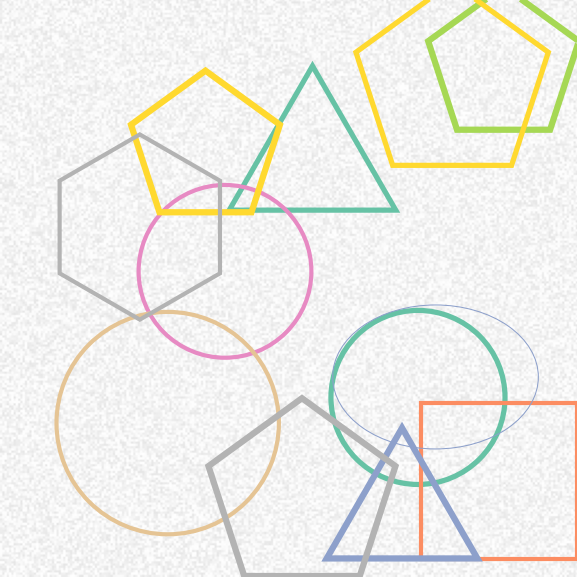[{"shape": "circle", "thickness": 2.5, "radius": 0.75, "center": [0.724, 0.311]}, {"shape": "triangle", "thickness": 2.5, "radius": 0.83, "center": [0.541, 0.718]}, {"shape": "square", "thickness": 2, "radius": 0.68, "center": [0.864, 0.166]}, {"shape": "oval", "thickness": 0.5, "radius": 0.89, "center": [0.754, 0.346]}, {"shape": "triangle", "thickness": 3, "radius": 0.75, "center": [0.696, 0.107]}, {"shape": "circle", "thickness": 2, "radius": 0.75, "center": [0.39, 0.529]}, {"shape": "pentagon", "thickness": 3, "radius": 0.69, "center": [0.872, 0.885]}, {"shape": "pentagon", "thickness": 3, "radius": 0.68, "center": [0.356, 0.741]}, {"shape": "pentagon", "thickness": 2.5, "radius": 0.88, "center": [0.783, 0.855]}, {"shape": "circle", "thickness": 2, "radius": 0.96, "center": [0.29, 0.267]}, {"shape": "hexagon", "thickness": 2, "radius": 0.8, "center": [0.242, 0.606]}, {"shape": "pentagon", "thickness": 3, "radius": 0.85, "center": [0.523, 0.139]}]